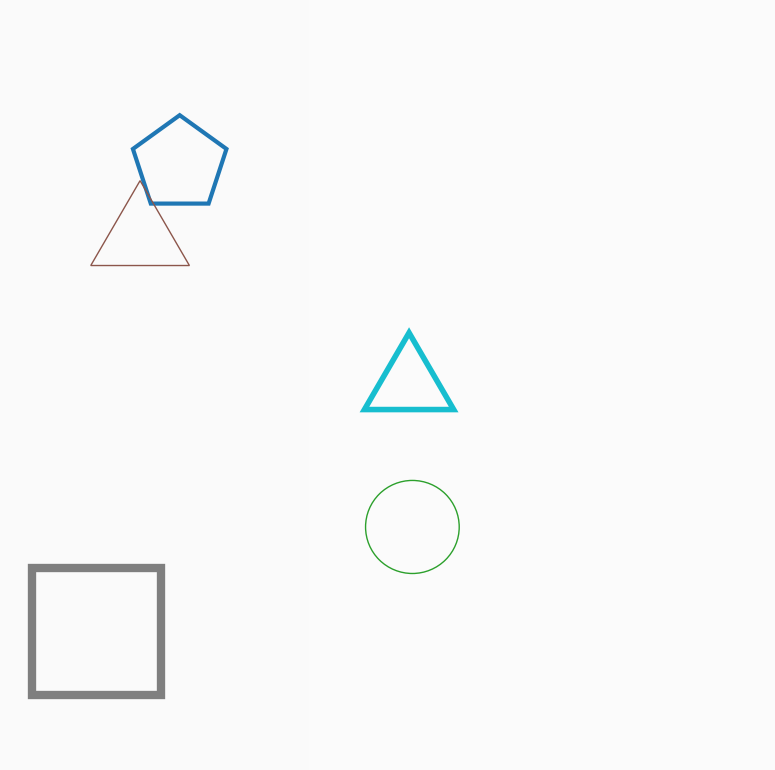[{"shape": "pentagon", "thickness": 1.5, "radius": 0.32, "center": [0.232, 0.787]}, {"shape": "circle", "thickness": 0.5, "radius": 0.3, "center": [0.532, 0.316]}, {"shape": "triangle", "thickness": 0.5, "radius": 0.37, "center": [0.181, 0.692]}, {"shape": "square", "thickness": 3, "radius": 0.41, "center": [0.125, 0.18]}, {"shape": "triangle", "thickness": 2, "radius": 0.33, "center": [0.528, 0.501]}]